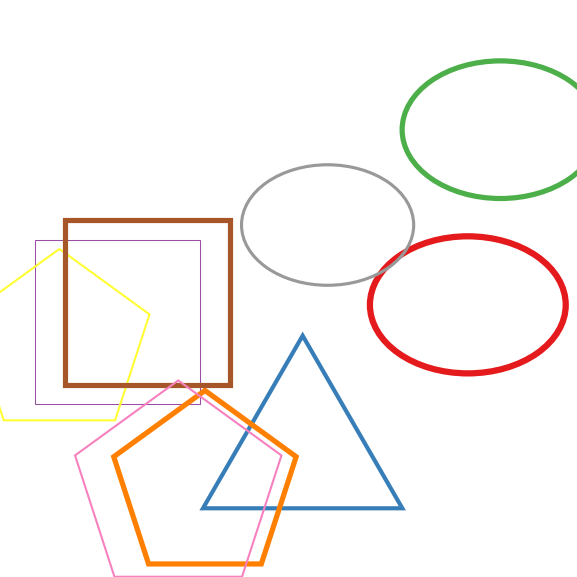[{"shape": "oval", "thickness": 3, "radius": 0.85, "center": [0.81, 0.471]}, {"shape": "triangle", "thickness": 2, "radius": 1.0, "center": [0.524, 0.219]}, {"shape": "oval", "thickness": 2.5, "radius": 0.85, "center": [0.867, 0.775]}, {"shape": "square", "thickness": 0.5, "radius": 0.71, "center": [0.203, 0.442]}, {"shape": "pentagon", "thickness": 2.5, "radius": 0.83, "center": [0.355, 0.157]}, {"shape": "pentagon", "thickness": 1, "radius": 0.82, "center": [0.103, 0.404]}, {"shape": "square", "thickness": 2.5, "radius": 0.71, "center": [0.256, 0.475]}, {"shape": "pentagon", "thickness": 1, "radius": 0.94, "center": [0.309, 0.152]}, {"shape": "oval", "thickness": 1.5, "radius": 0.75, "center": [0.567, 0.609]}]